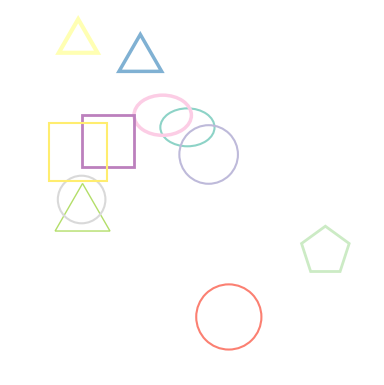[{"shape": "oval", "thickness": 1.5, "radius": 0.35, "center": [0.487, 0.669]}, {"shape": "triangle", "thickness": 3, "radius": 0.29, "center": [0.203, 0.892]}, {"shape": "circle", "thickness": 1.5, "radius": 0.38, "center": [0.542, 0.599]}, {"shape": "circle", "thickness": 1.5, "radius": 0.42, "center": [0.594, 0.177]}, {"shape": "triangle", "thickness": 2.5, "radius": 0.32, "center": [0.364, 0.847]}, {"shape": "triangle", "thickness": 1, "radius": 0.41, "center": [0.214, 0.441]}, {"shape": "oval", "thickness": 2.5, "radius": 0.37, "center": [0.423, 0.701]}, {"shape": "circle", "thickness": 1.5, "radius": 0.31, "center": [0.212, 0.482]}, {"shape": "square", "thickness": 2, "radius": 0.34, "center": [0.28, 0.635]}, {"shape": "pentagon", "thickness": 2, "radius": 0.33, "center": [0.845, 0.347]}, {"shape": "square", "thickness": 1.5, "radius": 0.38, "center": [0.203, 0.605]}]